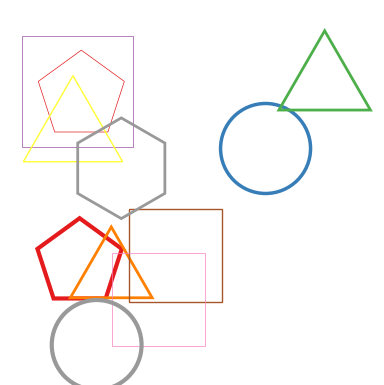[{"shape": "pentagon", "thickness": 0.5, "radius": 0.59, "center": [0.211, 0.752]}, {"shape": "pentagon", "thickness": 3, "radius": 0.58, "center": [0.207, 0.318]}, {"shape": "circle", "thickness": 2.5, "radius": 0.58, "center": [0.69, 0.614]}, {"shape": "triangle", "thickness": 2, "radius": 0.69, "center": [0.843, 0.783]}, {"shape": "square", "thickness": 0.5, "radius": 0.72, "center": [0.201, 0.762]}, {"shape": "triangle", "thickness": 2, "radius": 0.61, "center": [0.289, 0.288]}, {"shape": "triangle", "thickness": 1, "radius": 0.74, "center": [0.19, 0.654]}, {"shape": "square", "thickness": 1, "radius": 0.61, "center": [0.456, 0.337]}, {"shape": "square", "thickness": 0.5, "radius": 0.6, "center": [0.411, 0.222]}, {"shape": "hexagon", "thickness": 2, "radius": 0.65, "center": [0.315, 0.563]}, {"shape": "circle", "thickness": 3, "radius": 0.58, "center": [0.251, 0.104]}]